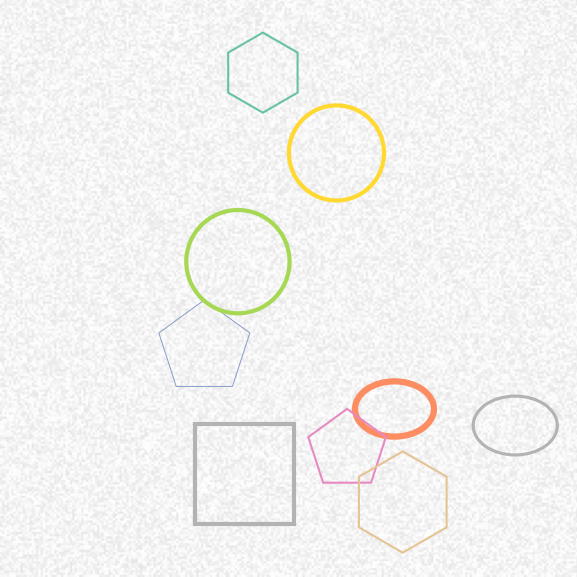[{"shape": "hexagon", "thickness": 1, "radius": 0.35, "center": [0.455, 0.873]}, {"shape": "oval", "thickness": 3, "radius": 0.34, "center": [0.683, 0.291]}, {"shape": "pentagon", "thickness": 0.5, "radius": 0.41, "center": [0.354, 0.397]}, {"shape": "pentagon", "thickness": 1, "radius": 0.35, "center": [0.601, 0.22]}, {"shape": "circle", "thickness": 2, "radius": 0.45, "center": [0.412, 0.546]}, {"shape": "circle", "thickness": 2, "radius": 0.41, "center": [0.583, 0.734]}, {"shape": "hexagon", "thickness": 1, "radius": 0.44, "center": [0.697, 0.13]}, {"shape": "oval", "thickness": 1.5, "radius": 0.36, "center": [0.892, 0.262]}, {"shape": "square", "thickness": 2, "radius": 0.43, "center": [0.423, 0.178]}]